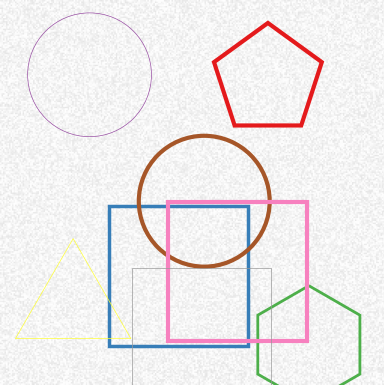[{"shape": "pentagon", "thickness": 3, "radius": 0.74, "center": [0.696, 0.793]}, {"shape": "square", "thickness": 2.5, "radius": 0.91, "center": [0.464, 0.282]}, {"shape": "hexagon", "thickness": 2, "radius": 0.77, "center": [0.802, 0.105]}, {"shape": "circle", "thickness": 0.5, "radius": 0.8, "center": [0.233, 0.806]}, {"shape": "triangle", "thickness": 0.5, "radius": 0.87, "center": [0.19, 0.207]}, {"shape": "circle", "thickness": 3, "radius": 0.85, "center": [0.53, 0.477]}, {"shape": "square", "thickness": 3, "radius": 0.91, "center": [0.616, 0.294]}, {"shape": "square", "thickness": 0.5, "radius": 0.9, "center": [0.523, 0.122]}]